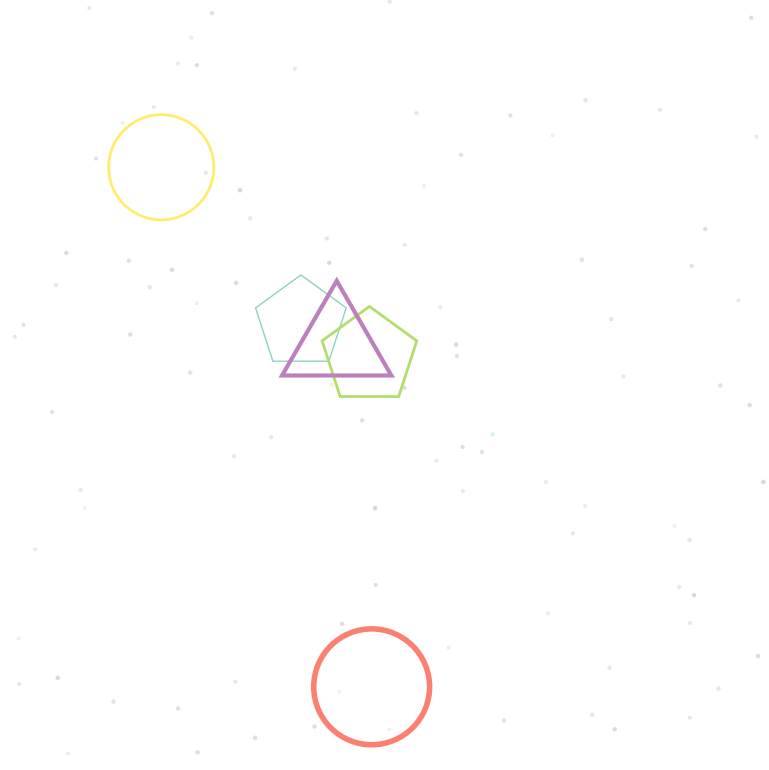[{"shape": "pentagon", "thickness": 0.5, "radius": 0.31, "center": [0.391, 0.581]}, {"shape": "circle", "thickness": 2, "radius": 0.38, "center": [0.483, 0.108]}, {"shape": "pentagon", "thickness": 1, "radius": 0.32, "center": [0.48, 0.537]}, {"shape": "triangle", "thickness": 1.5, "radius": 0.41, "center": [0.437, 0.553]}, {"shape": "circle", "thickness": 1, "radius": 0.34, "center": [0.209, 0.783]}]